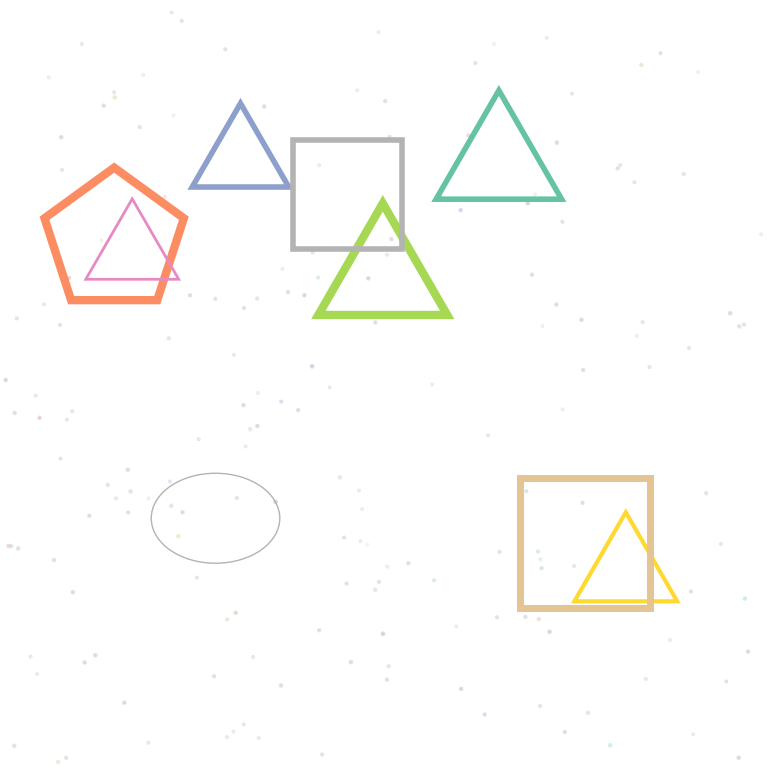[{"shape": "triangle", "thickness": 2, "radius": 0.47, "center": [0.648, 0.788]}, {"shape": "pentagon", "thickness": 3, "radius": 0.48, "center": [0.148, 0.687]}, {"shape": "triangle", "thickness": 2, "radius": 0.36, "center": [0.312, 0.793]}, {"shape": "triangle", "thickness": 1, "radius": 0.35, "center": [0.172, 0.672]}, {"shape": "triangle", "thickness": 3, "radius": 0.48, "center": [0.497, 0.639]}, {"shape": "triangle", "thickness": 1.5, "radius": 0.39, "center": [0.813, 0.258]}, {"shape": "square", "thickness": 2.5, "radius": 0.42, "center": [0.759, 0.295]}, {"shape": "square", "thickness": 2, "radius": 0.35, "center": [0.452, 0.748]}, {"shape": "oval", "thickness": 0.5, "radius": 0.42, "center": [0.28, 0.327]}]